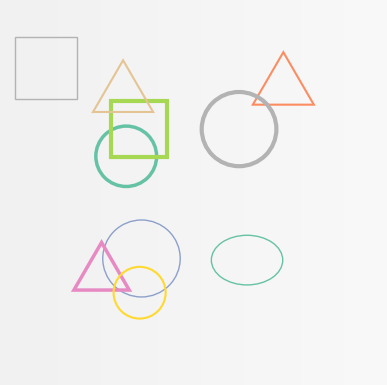[{"shape": "circle", "thickness": 2.5, "radius": 0.39, "center": [0.326, 0.594]}, {"shape": "oval", "thickness": 1, "radius": 0.46, "center": [0.638, 0.324]}, {"shape": "triangle", "thickness": 1.5, "radius": 0.45, "center": [0.731, 0.774]}, {"shape": "circle", "thickness": 1, "radius": 0.5, "center": [0.365, 0.329]}, {"shape": "triangle", "thickness": 2.5, "radius": 0.41, "center": [0.262, 0.288]}, {"shape": "square", "thickness": 3, "radius": 0.36, "center": [0.359, 0.665]}, {"shape": "circle", "thickness": 1.5, "radius": 0.34, "center": [0.36, 0.24]}, {"shape": "triangle", "thickness": 1.5, "radius": 0.45, "center": [0.318, 0.754]}, {"shape": "circle", "thickness": 3, "radius": 0.48, "center": [0.617, 0.665]}, {"shape": "square", "thickness": 1, "radius": 0.4, "center": [0.12, 0.823]}]